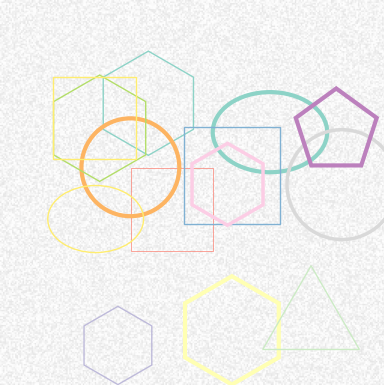[{"shape": "oval", "thickness": 3, "radius": 0.74, "center": [0.701, 0.657]}, {"shape": "hexagon", "thickness": 1, "radius": 0.68, "center": [0.385, 0.732]}, {"shape": "hexagon", "thickness": 3, "radius": 0.7, "center": [0.602, 0.142]}, {"shape": "hexagon", "thickness": 1, "radius": 0.51, "center": [0.306, 0.103]}, {"shape": "square", "thickness": 0.5, "radius": 0.53, "center": [0.446, 0.456]}, {"shape": "square", "thickness": 1, "radius": 0.63, "center": [0.603, 0.544]}, {"shape": "circle", "thickness": 3, "radius": 0.64, "center": [0.339, 0.566]}, {"shape": "hexagon", "thickness": 1, "radius": 0.69, "center": [0.259, 0.667]}, {"shape": "hexagon", "thickness": 2.5, "radius": 0.53, "center": [0.591, 0.521]}, {"shape": "circle", "thickness": 2.5, "radius": 0.71, "center": [0.888, 0.52]}, {"shape": "pentagon", "thickness": 3, "radius": 0.55, "center": [0.873, 0.66]}, {"shape": "triangle", "thickness": 1, "radius": 0.72, "center": [0.808, 0.165]}, {"shape": "square", "thickness": 1, "radius": 0.54, "center": [0.245, 0.694]}, {"shape": "oval", "thickness": 1, "radius": 0.62, "center": [0.248, 0.431]}]